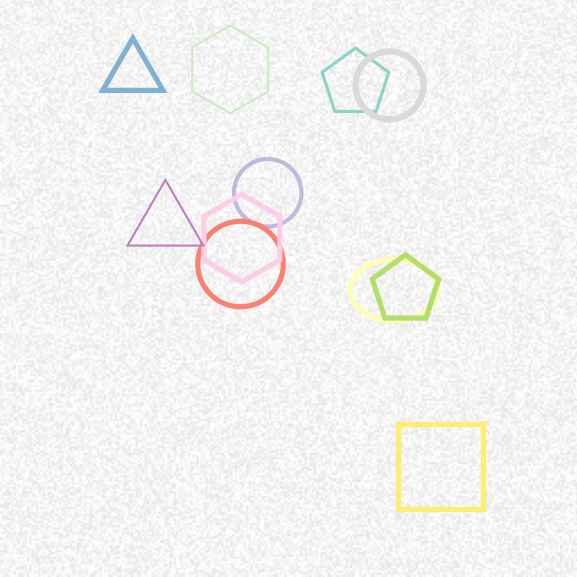[{"shape": "pentagon", "thickness": 1.5, "radius": 0.3, "center": [0.616, 0.855]}, {"shape": "oval", "thickness": 2.5, "radius": 0.38, "center": [0.682, 0.497]}, {"shape": "circle", "thickness": 2, "radius": 0.29, "center": [0.464, 0.665]}, {"shape": "circle", "thickness": 2.5, "radius": 0.37, "center": [0.417, 0.542]}, {"shape": "triangle", "thickness": 2.5, "radius": 0.3, "center": [0.23, 0.873]}, {"shape": "pentagon", "thickness": 2.5, "radius": 0.3, "center": [0.702, 0.497]}, {"shape": "hexagon", "thickness": 2.5, "radius": 0.38, "center": [0.419, 0.587]}, {"shape": "circle", "thickness": 3, "radius": 0.29, "center": [0.675, 0.851]}, {"shape": "triangle", "thickness": 1, "radius": 0.38, "center": [0.286, 0.612]}, {"shape": "hexagon", "thickness": 1, "radius": 0.38, "center": [0.399, 0.879]}, {"shape": "square", "thickness": 2.5, "radius": 0.37, "center": [0.763, 0.192]}]